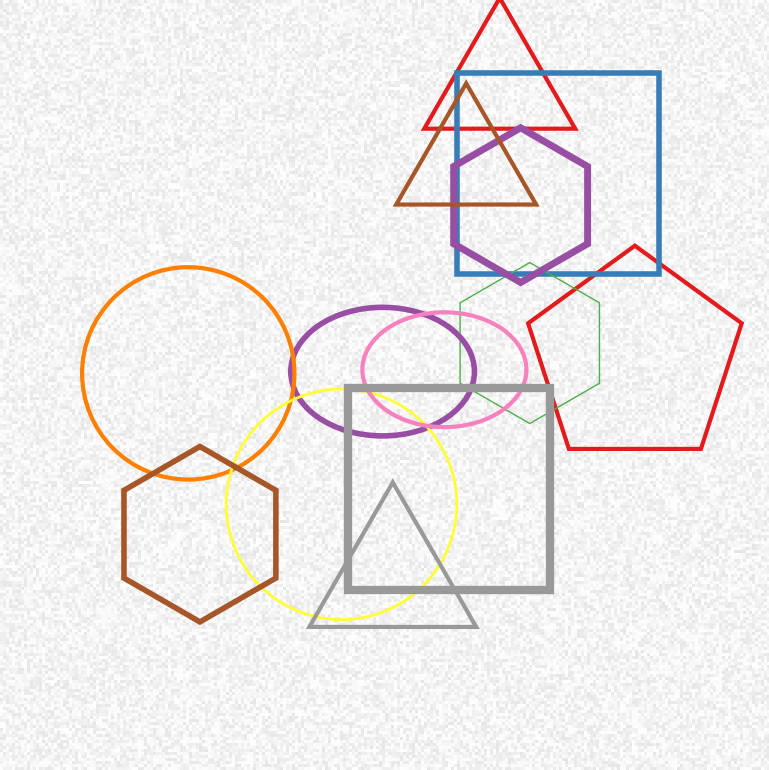[{"shape": "triangle", "thickness": 1.5, "radius": 0.57, "center": [0.649, 0.889]}, {"shape": "pentagon", "thickness": 1.5, "radius": 0.73, "center": [0.825, 0.535]}, {"shape": "square", "thickness": 2, "radius": 0.65, "center": [0.725, 0.775]}, {"shape": "hexagon", "thickness": 0.5, "radius": 0.52, "center": [0.688, 0.554]}, {"shape": "oval", "thickness": 2, "radius": 0.6, "center": [0.497, 0.517]}, {"shape": "hexagon", "thickness": 2.5, "radius": 0.5, "center": [0.676, 0.734]}, {"shape": "circle", "thickness": 1.5, "radius": 0.69, "center": [0.245, 0.515]}, {"shape": "circle", "thickness": 1, "radius": 0.75, "center": [0.444, 0.345]}, {"shape": "hexagon", "thickness": 2, "radius": 0.57, "center": [0.26, 0.306]}, {"shape": "triangle", "thickness": 1.5, "radius": 0.52, "center": [0.605, 0.787]}, {"shape": "oval", "thickness": 1.5, "radius": 0.53, "center": [0.577, 0.52]}, {"shape": "square", "thickness": 3, "radius": 0.66, "center": [0.583, 0.364]}, {"shape": "triangle", "thickness": 1.5, "radius": 0.63, "center": [0.51, 0.248]}]